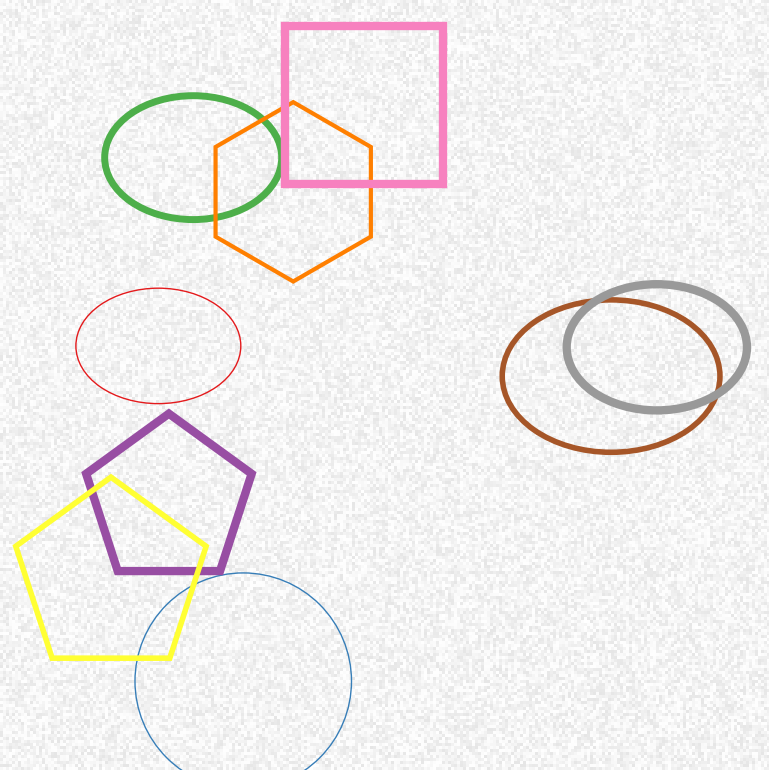[{"shape": "oval", "thickness": 0.5, "radius": 0.54, "center": [0.206, 0.551]}, {"shape": "circle", "thickness": 0.5, "radius": 0.7, "center": [0.316, 0.115]}, {"shape": "oval", "thickness": 2.5, "radius": 0.57, "center": [0.251, 0.795]}, {"shape": "pentagon", "thickness": 3, "radius": 0.57, "center": [0.219, 0.35]}, {"shape": "hexagon", "thickness": 1.5, "radius": 0.58, "center": [0.381, 0.751]}, {"shape": "pentagon", "thickness": 2, "radius": 0.65, "center": [0.144, 0.25]}, {"shape": "oval", "thickness": 2, "radius": 0.71, "center": [0.794, 0.512]}, {"shape": "square", "thickness": 3, "radius": 0.51, "center": [0.473, 0.863]}, {"shape": "oval", "thickness": 3, "radius": 0.59, "center": [0.853, 0.549]}]